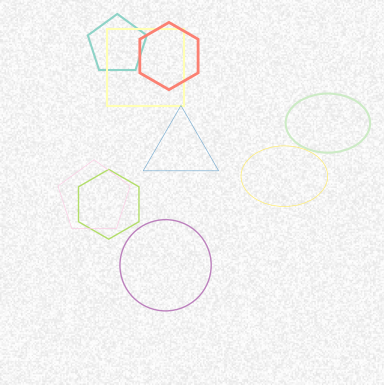[{"shape": "pentagon", "thickness": 1.5, "radius": 0.4, "center": [0.305, 0.883]}, {"shape": "square", "thickness": 1.5, "radius": 0.5, "center": [0.379, 0.824]}, {"shape": "hexagon", "thickness": 2, "radius": 0.44, "center": [0.439, 0.854]}, {"shape": "triangle", "thickness": 0.5, "radius": 0.57, "center": [0.47, 0.613]}, {"shape": "hexagon", "thickness": 1, "radius": 0.45, "center": [0.282, 0.469]}, {"shape": "pentagon", "thickness": 0.5, "radius": 0.49, "center": [0.244, 0.486]}, {"shape": "circle", "thickness": 1, "radius": 0.59, "center": [0.43, 0.311]}, {"shape": "oval", "thickness": 1.5, "radius": 0.55, "center": [0.852, 0.68]}, {"shape": "oval", "thickness": 0.5, "radius": 0.56, "center": [0.739, 0.542]}]